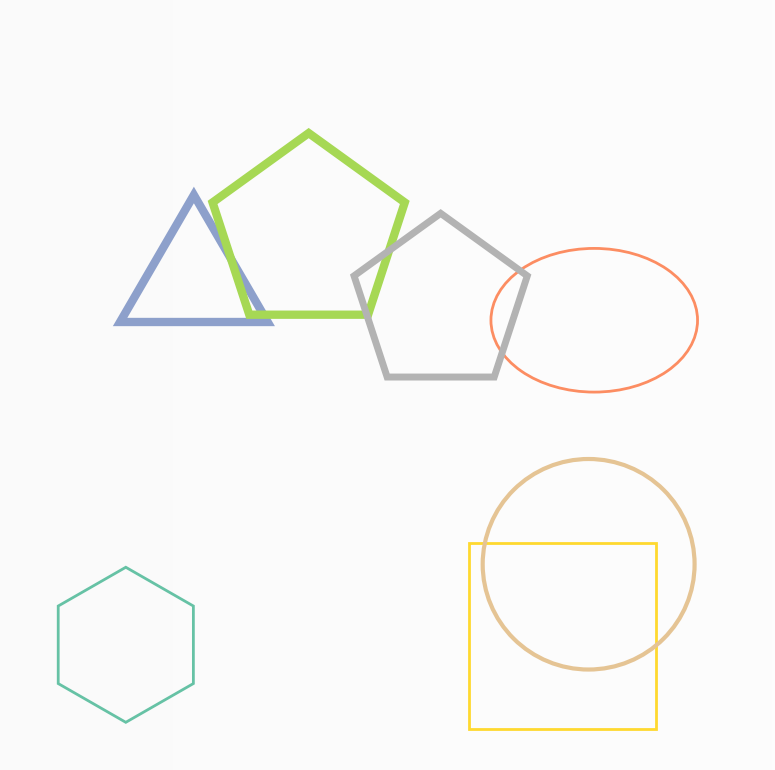[{"shape": "hexagon", "thickness": 1, "radius": 0.5, "center": [0.162, 0.163]}, {"shape": "oval", "thickness": 1, "radius": 0.67, "center": [0.767, 0.584]}, {"shape": "triangle", "thickness": 3, "radius": 0.55, "center": [0.25, 0.637]}, {"shape": "pentagon", "thickness": 3, "radius": 0.65, "center": [0.398, 0.697]}, {"shape": "square", "thickness": 1, "radius": 0.6, "center": [0.725, 0.174]}, {"shape": "circle", "thickness": 1.5, "radius": 0.68, "center": [0.76, 0.267]}, {"shape": "pentagon", "thickness": 2.5, "radius": 0.59, "center": [0.569, 0.605]}]